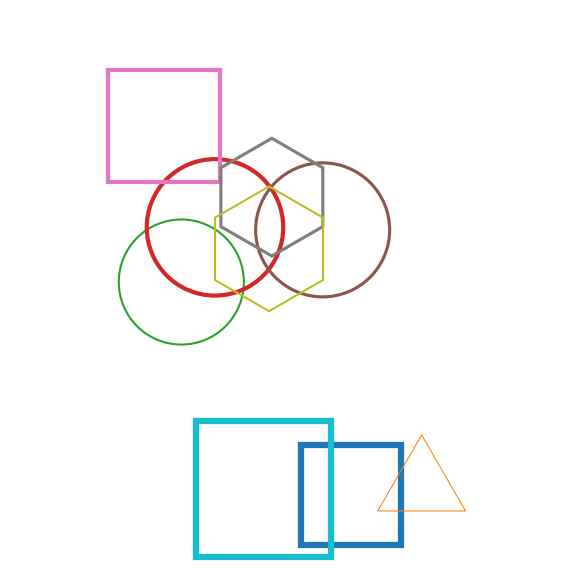[{"shape": "square", "thickness": 3, "radius": 0.43, "center": [0.607, 0.141]}, {"shape": "triangle", "thickness": 0.5, "radius": 0.44, "center": [0.73, 0.158]}, {"shape": "circle", "thickness": 1, "radius": 0.54, "center": [0.314, 0.511]}, {"shape": "circle", "thickness": 2, "radius": 0.59, "center": [0.372, 0.605]}, {"shape": "circle", "thickness": 1.5, "radius": 0.58, "center": [0.559, 0.601]}, {"shape": "square", "thickness": 2, "radius": 0.49, "center": [0.284, 0.781]}, {"shape": "hexagon", "thickness": 1.5, "radius": 0.51, "center": [0.471, 0.658]}, {"shape": "hexagon", "thickness": 1, "radius": 0.54, "center": [0.466, 0.568]}, {"shape": "square", "thickness": 3, "radius": 0.59, "center": [0.456, 0.153]}]